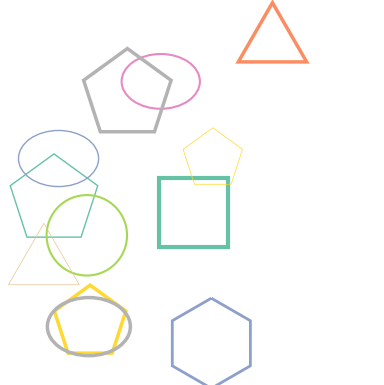[{"shape": "square", "thickness": 3, "radius": 0.45, "center": [0.503, 0.448]}, {"shape": "pentagon", "thickness": 1, "radius": 0.6, "center": [0.14, 0.481]}, {"shape": "triangle", "thickness": 2.5, "radius": 0.51, "center": [0.708, 0.89]}, {"shape": "hexagon", "thickness": 2, "radius": 0.59, "center": [0.549, 0.108]}, {"shape": "oval", "thickness": 1, "radius": 0.52, "center": [0.152, 0.588]}, {"shape": "oval", "thickness": 1.5, "radius": 0.51, "center": [0.418, 0.789]}, {"shape": "circle", "thickness": 1.5, "radius": 0.52, "center": [0.225, 0.389]}, {"shape": "pentagon", "thickness": 2.5, "radius": 0.49, "center": [0.234, 0.162]}, {"shape": "pentagon", "thickness": 0.5, "radius": 0.41, "center": [0.553, 0.587]}, {"shape": "triangle", "thickness": 0.5, "radius": 0.53, "center": [0.114, 0.314]}, {"shape": "oval", "thickness": 2.5, "radius": 0.54, "center": [0.231, 0.152]}, {"shape": "pentagon", "thickness": 2.5, "radius": 0.6, "center": [0.331, 0.754]}]